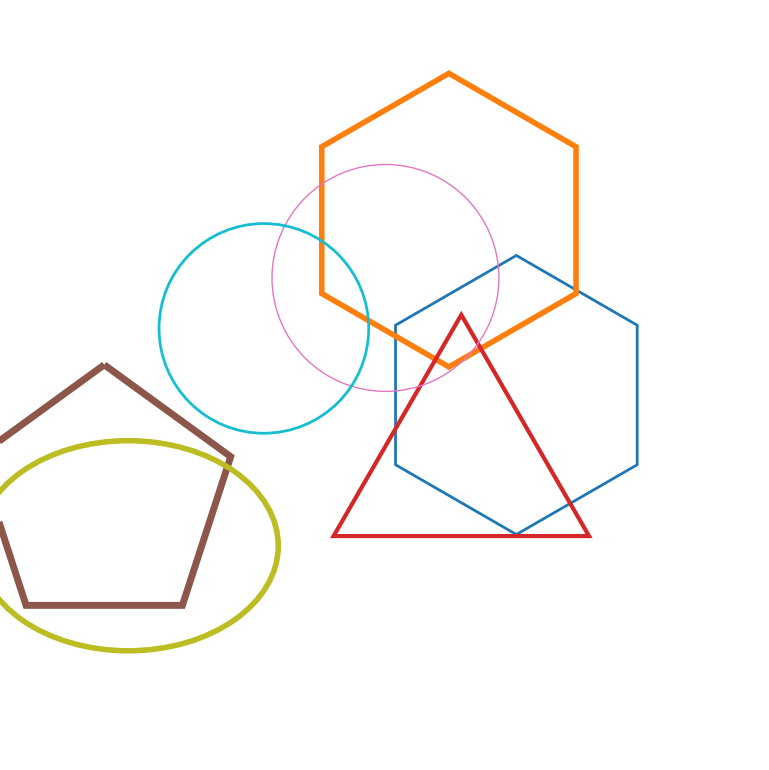[{"shape": "hexagon", "thickness": 1, "radius": 0.91, "center": [0.671, 0.487]}, {"shape": "hexagon", "thickness": 2, "radius": 0.95, "center": [0.583, 0.714]}, {"shape": "triangle", "thickness": 1.5, "radius": 0.96, "center": [0.599, 0.4]}, {"shape": "pentagon", "thickness": 2.5, "radius": 0.86, "center": [0.135, 0.354]}, {"shape": "circle", "thickness": 0.5, "radius": 0.74, "center": [0.501, 0.639]}, {"shape": "oval", "thickness": 2, "radius": 0.97, "center": [0.167, 0.291]}, {"shape": "circle", "thickness": 1, "radius": 0.68, "center": [0.343, 0.573]}]